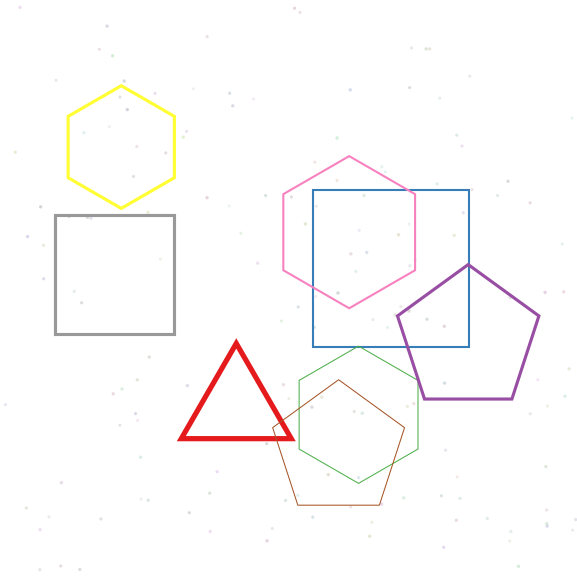[{"shape": "triangle", "thickness": 2.5, "radius": 0.55, "center": [0.409, 0.295]}, {"shape": "square", "thickness": 1, "radius": 0.68, "center": [0.677, 0.534]}, {"shape": "hexagon", "thickness": 0.5, "radius": 0.59, "center": [0.621, 0.281]}, {"shape": "pentagon", "thickness": 1.5, "radius": 0.64, "center": [0.811, 0.412]}, {"shape": "hexagon", "thickness": 1.5, "radius": 0.53, "center": [0.21, 0.744]}, {"shape": "pentagon", "thickness": 0.5, "radius": 0.6, "center": [0.586, 0.221]}, {"shape": "hexagon", "thickness": 1, "radius": 0.66, "center": [0.605, 0.597]}, {"shape": "square", "thickness": 1.5, "radius": 0.51, "center": [0.198, 0.524]}]